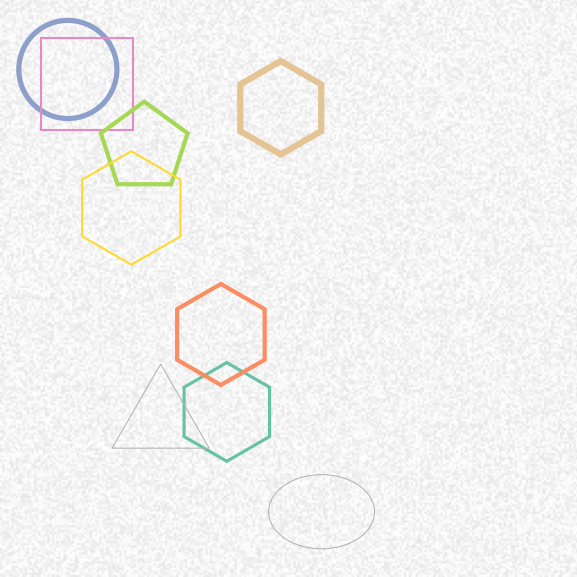[{"shape": "hexagon", "thickness": 1.5, "radius": 0.43, "center": [0.393, 0.286]}, {"shape": "hexagon", "thickness": 2, "radius": 0.44, "center": [0.383, 0.42]}, {"shape": "circle", "thickness": 2.5, "radius": 0.42, "center": [0.118, 0.879]}, {"shape": "square", "thickness": 1, "radius": 0.4, "center": [0.151, 0.853]}, {"shape": "pentagon", "thickness": 2, "radius": 0.4, "center": [0.25, 0.744]}, {"shape": "hexagon", "thickness": 1, "radius": 0.49, "center": [0.227, 0.639]}, {"shape": "hexagon", "thickness": 3, "radius": 0.4, "center": [0.486, 0.813]}, {"shape": "triangle", "thickness": 0.5, "radius": 0.49, "center": [0.278, 0.272]}, {"shape": "oval", "thickness": 0.5, "radius": 0.46, "center": [0.557, 0.113]}]